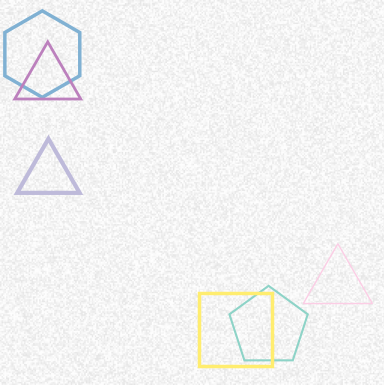[{"shape": "pentagon", "thickness": 1.5, "radius": 0.53, "center": [0.698, 0.151]}, {"shape": "triangle", "thickness": 3, "radius": 0.47, "center": [0.126, 0.546]}, {"shape": "hexagon", "thickness": 2.5, "radius": 0.56, "center": [0.11, 0.859]}, {"shape": "triangle", "thickness": 1, "radius": 0.52, "center": [0.878, 0.263]}, {"shape": "triangle", "thickness": 2, "radius": 0.49, "center": [0.124, 0.792]}, {"shape": "square", "thickness": 2.5, "radius": 0.47, "center": [0.611, 0.144]}]